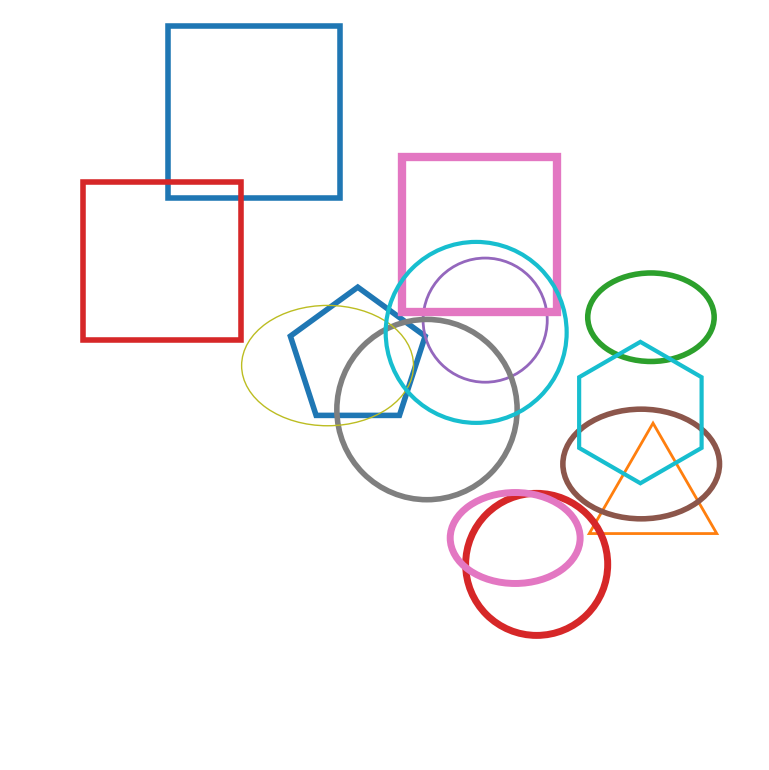[{"shape": "pentagon", "thickness": 2, "radius": 0.46, "center": [0.465, 0.535]}, {"shape": "square", "thickness": 2, "radius": 0.56, "center": [0.33, 0.855]}, {"shape": "triangle", "thickness": 1, "radius": 0.48, "center": [0.848, 0.355]}, {"shape": "oval", "thickness": 2, "radius": 0.41, "center": [0.845, 0.588]}, {"shape": "square", "thickness": 2, "radius": 0.51, "center": [0.21, 0.661]}, {"shape": "circle", "thickness": 2.5, "radius": 0.46, "center": [0.697, 0.267]}, {"shape": "circle", "thickness": 1, "radius": 0.4, "center": [0.63, 0.584]}, {"shape": "oval", "thickness": 2, "radius": 0.51, "center": [0.833, 0.397]}, {"shape": "oval", "thickness": 2.5, "radius": 0.42, "center": [0.669, 0.301]}, {"shape": "square", "thickness": 3, "radius": 0.5, "center": [0.623, 0.695]}, {"shape": "circle", "thickness": 2, "radius": 0.59, "center": [0.555, 0.468]}, {"shape": "oval", "thickness": 0.5, "radius": 0.56, "center": [0.425, 0.525]}, {"shape": "circle", "thickness": 1.5, "radius": 0.59, "center": [0.618, 0.568]}, {"shape": "hexagon", "thickness": 1.5, "radius": 0.46, "center": [0.832, 0.464]}]